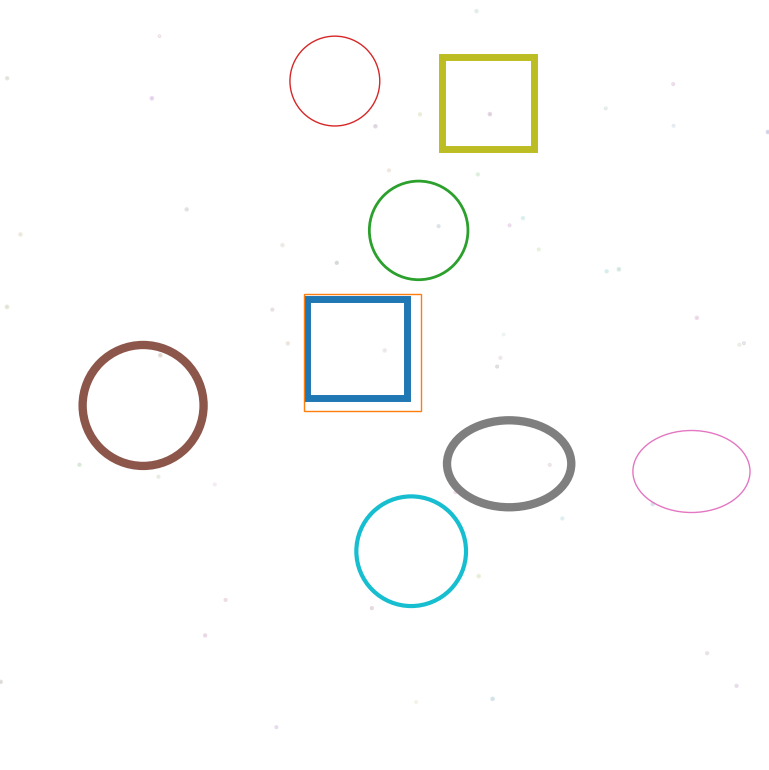[{"shape": "square", "thickness": 2.5, "radius": 0.32, "center": [0.464, 0.547]}, {"shape": "square", "thickness": 0.5, "radius": 0.38, "center": [0.47, 0.543]}, {"shape": "circle", "thickness": 1, "radius": 0.32, "center": [0.544, 0.701]}, {"shape": "circle", "thickness": 0.5, "radius": 0.29, "center": [0.435, 0.895]}, {"shape": "circle", "thickness": 3, "radius": 0.39, "center": [0.186, 0.473]}, {"shape": "oval", "thickness": 0.5, "radius": 0.38, "center": [0.898, 0.388]}, {"shape": "oval", "thickness": 3, "radius": 0.4, "center": [0.661, 0.398]}, {"shape": "square", "thickness": 2.5, "radius": 0.3, "center": [0.634, 0.866]}, {"shape": "circle", "thickness": 1.5, "radius": 0.36, "center": [0.534, 0.284]}]